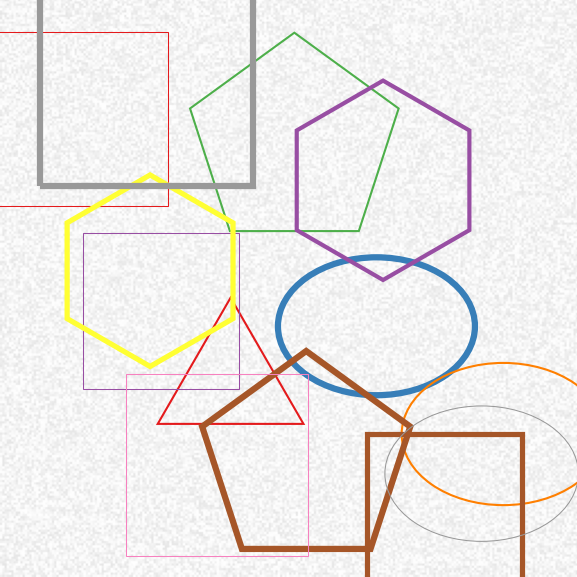[{"shape": "square", "thickness": 0.5, "radius": 0.75, "center": [0.141, 0.793]}, {"shape": "triangle", "thickness": 1, "radius": 0.73, "center": [0.399, 0.338]}, {"shape": "oval", "thickness": 3, "radius": 0.85, "center": [0.652, 0.434]}, {"shape": "pentagon", "thickness": 1, "radius": 0.95, "center": [0.51, 0.753]}, {"shape": "hexagon", "thickness": 2, "radius": 0.86, "center": [0.663, 0.687]}, {"shape": "square", "thickness": 0.5, "radius": 0.68, "center": [0.279, 0.461]}, {"shape": "oval", "thickness": 1, "radius": 0.88, "center": [0.871, 0.248]}, {"shape": "hexagon", "thickness": 2.5, "radius": 0.83, "center": [0.26, 0.53]}, {"shape": "pentagon", "thickness": 3, "radius": 0.95, "center": [0.53, 0.202]}, {"shape": "square", "thickness": 2.5, "radius": 0.67, "center": [0.769, 0.113]}, {"shape": "square", "thickness": 0.5, "radius": 0.79, "center": [0.376, 0.194]}, {"shape": "square", "thickness": 3, "radius": 0.92, "center": [0.254, 0.861]}, {"shape": "oval", "thickness": 0.5, "radius": 0.84, "center": [0.834, 0.179]}]